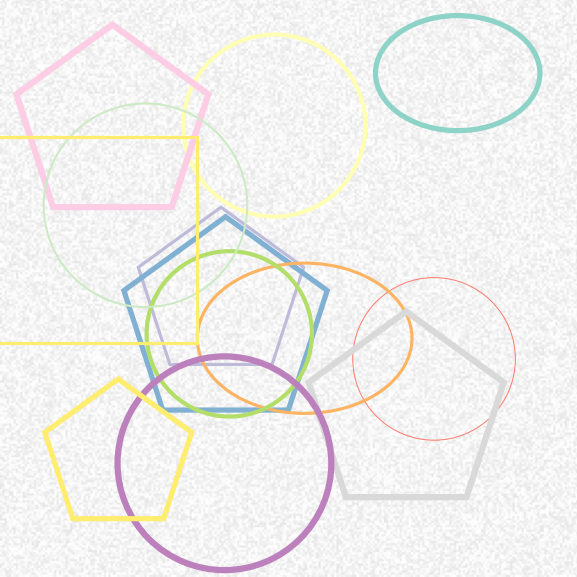[{"shape": "oval", "thickness": 2.5, "radius": 0.71, "center": [0.793, 0.873]}, {"shape": "circle", "thickness": 2, "radius": 0.79, "center": [0.475, 0.782]}, {"shape": "pentagon", "thickness": 1.5, "radius": 0.75, "center": [0.383, 0.49]}, {"shape": "circle", "thickness": 0.5, "radius": 0.7, "center": [0.752, 0.378]}, {"shape": "pentagon", "thickness": 2.5, "radius": 0.93, "center": [0.391, 0.439]}, {"shape": "oval", "thickness": 1.5, "radius": 0.93, "center": [0.528, 0.413]}, {"shape": "circle", "thickness": 2, "radius": 0.72, "center": [0.397, 0.421]}, {"shape": "pentagon", "thickness": 3, "radius": 0.87, "center": [0.195, 0.782]}, {"shape": "pentagon", "thickness": 3, "radius": 0.89, "center": [0.703, 0.282]}, {"shape": "circle", "thickness": 3, "radius": 0.93, "center": [0.389, 0.197]}, {"shape": "circle", "thickness": 1, "radius": 0.88, "center": [0.252, 0.644]}, {"shape": "pentagon", "thickness": 2.5, "radius": 0.67, "center": [0.205, 0.209]}, {"shape": "square", "thickness": 1.5, "radius": 0.89, "center": [0.164, 0.584]}]